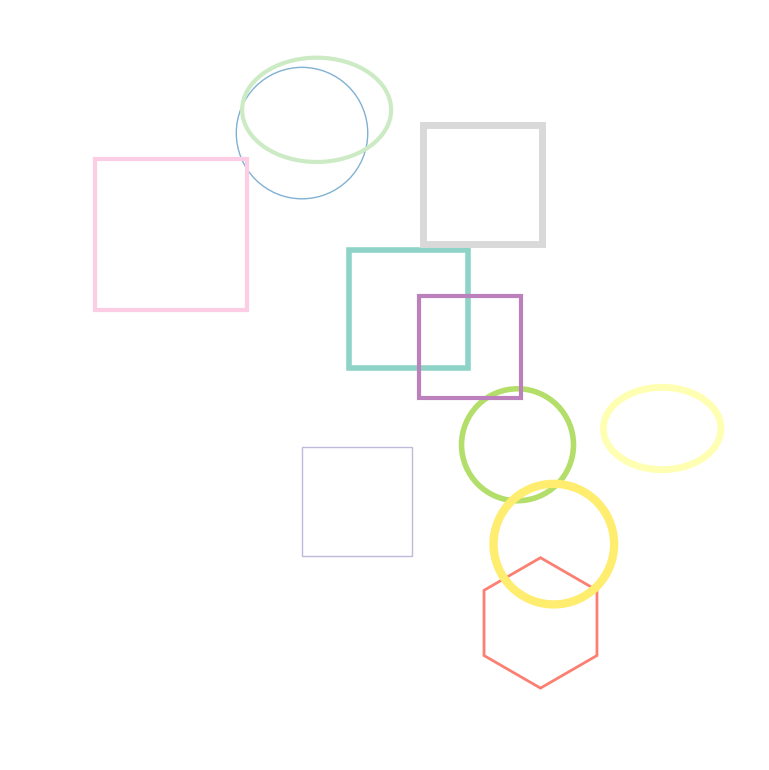[{"shape": "square", "thickness": 2, "radius": 0.39, "center": [0.53, 0.599]}, {"shape": "oval", "thickness": 2.5, "radius": 0.38, "center": [0.86, 0.444]}, {"shape": "square", "thickness": 0.5, "radius": 0.36, "center": [0.464, 0.349]}, {"shape": "hexagon", "thickness": 1, "radius": 0.42, "center": [0.702, 0.191]}, {"shape": "circle", "thickness": 0.5, "radius": 0.43, "center": [0.392, 0.827]}, {"shape": "circle", "thickness": 2, "radius": 0.36, "center": [0.672, 0.422]}, {"shape": "square", "thickness": 1.5, "radius": 0.49, "center": [0.222, 0.695]}, {"shape": "square", "thickness": 2.5, "radius": 0.39, "center": [0.626, 0.761]}, {"shape": "square", "thickness": 1.5, "radius": 0.33, "center": [0.61, 0.549]}, {"shape": "oval", "thickness": 1.5, "radius": 0.48, "center": [0.411, 0.857]}, {"shape": "circle", "thickness": 3, "radius": 0.39, "center": [0.719, 0.293]}]